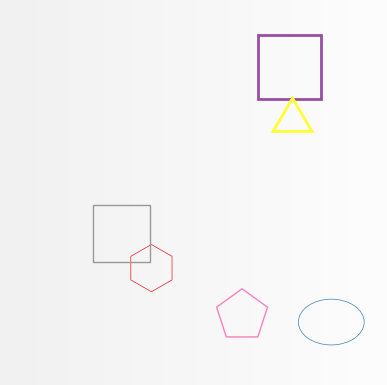[{"shape": "hexagon", "thickness": 0.5, "radius": 0.31, "center": [0.391, 0.304]}, {"shape": "oval", "thickness": 0.5, "radius": 0.42, "center": [0.855, 0.163]}, {"shape": "square", "thickness": 2, "radius": 0.41, "center": [0.747, 0.826]}, {"shape": "triangle", "thickness": 2, "radius": 0.29, "center": [0.755, 0.687]}, {"shape": "pentagon", "thickness": 1, "radius": 0.35, "center": [0.625, 0.181]}, {"shape": "square", "thickness": 1, "radius": 0.37, "center": [0.313, 0.393]}]